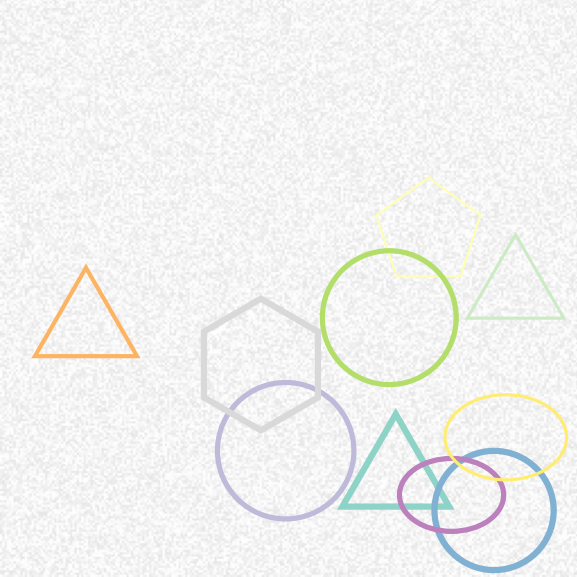[{"shape": "triangle", "thickness": 3, "radius": 0.53, "center": [0.685, 0.175]}, {"shape": "pentagon", "thickness": 1, "radius": 0.47, "center": [0.742, 0.597]}, {"shape": "circle", "thickness": 2.5, "radius": 0.59, "center": [0.495, 0.219]}, {"shape": "circle", "thickness": 3, "radius": 0.52, "center": [0.856, 0.115]}, {"shape": "triangle", "thickness": 2, "radius": 0.51, "center": [0.149, 0.433]}, {"shape": "circle", "thickness": 2.5, "radius": 0.58, "center": [0.674, 0.449]}, {"shape": "hexagon", "thickness": 3, "radius": 0.57, "center": [0.452, 0.368]}, {"shape": "oval", "thickness": 2.5, "radius": 0.45, "center": [0.782, 0.142]}, {"shape": "triangle", "thickness": 1.5, "radius": 0.48, "center": [0.893, 0.496]}, {"shape": "oval", "thickness": 1.5, "radius": 0.53, "center": [0.876, 0.242]}]